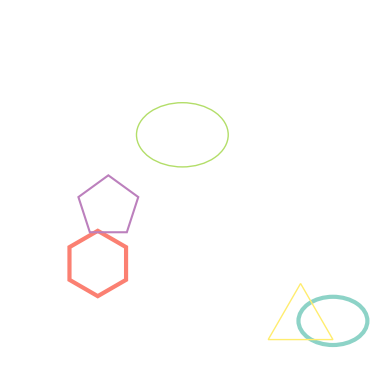[{"shape": "oval", "thickness": 3, "radius": 0.45, "center": [0.865, 0.167]}, {"shape": "hexagon", "thickness": 3, "radius": 0.42, "center": [0.254, 0.316]}, {"shape": "oval", "thickness": 1, "radius": 0.6, "center": [0.474, 0.65]}, {"shape": "pentagon", "thickness": 1.5, "radius": 0.41, "center": [0.281, 0.463]}, {"shape": "triangle", "thickness": 1, "radius": 0.49, "center": [0.781, 0.167]}]